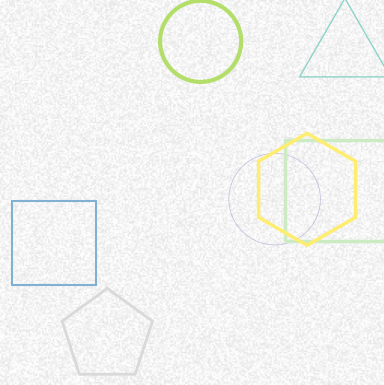[{"shape": "triangle", "thickness": 1, "radius": 0.68, "center": [0.896, 0.868]}, {"shape": "circle", "thickness": 0.5, "radius": 0.59, "center": [0.713, 0.483]}, {"shape": "square", "thickness": 1.5, "radius": 0.55, "center": [0.141, 0.37]}, {"shape": "circle", "thickness": 3, "radius": 0.53, "center": [0.521, 0.893]}, {"shape": "pentagon", "thickness": 2, "radius": 0.62, "center": [0.279, 0.128]}, {"shape": "square", "thickness": 2.5, "radius": 0.66, "center": [0.873, 0.504]}, {"shape": "hexagon", "thickness": 2.5, "radius": 0.73, "center": [0.798, 0.508]}]